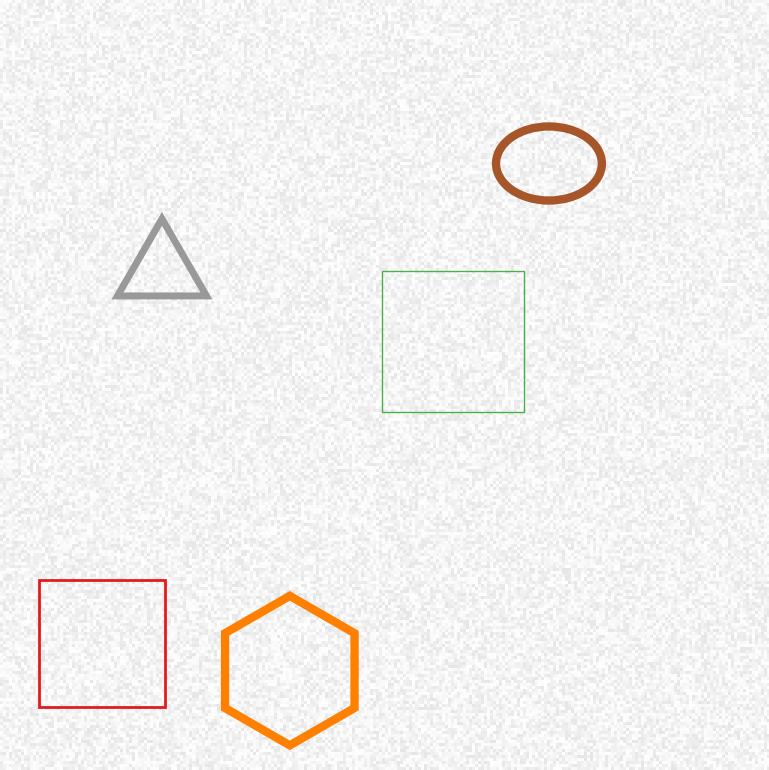[{"shape": "square", "thickness": 1, "radius": 0.41, "center": [0.133, 0.165]}, {"shape": "square", "thickness": 0.5, "radius": 0.46, "center": [0.588, 0.556]}, {"shape": "hexagon", "thickness": 3, "radius": 0.49, "center": [0.376, 0.129]}, {"shape": "oval", "thickness": 3, "radius": 0.34, "center": [0.713, 0.788]}, {"shape": "triangle", "thickness": 2.5, "radius": 0.33, "center": [0.21, 0.649]}]